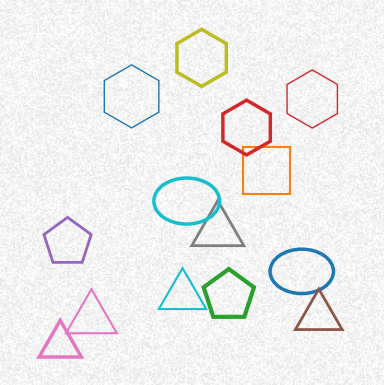[{"shape": "hexagon", "thickness": 1, "radius": 0.41, "center": [0.342, 0.75]}, {"shape": "oval", "thickness": 2.5, "radius": 0.41, "center": [0.784, 0.295]}, {"shape": "square", "thickness": 1.5, "radius": 0.3, "center": [0.692, 0.557]}, {"shape": "pentagon", "thickness": 3, "radius": 0.34, "center": [0.594, 0.233]}, {"shape": "hexagon", "thickness": 1, "radius": 0.38, "center": [0.811, 0.743]}, {"shape": "hexagon", "thickness": 2.5, "radius": 0.36, "center": [0.641, 0.669]}, {"shape": "pentagon", "thickness": 2, "radius": 0.32, "center": [0.176, 0.371]}, {"shape": "triangle", "thickness": 2, "radius": 0.35, "center": [0.828, 0.179]}, {"shape": "triangle", "thickness": 1.5, "radius": 0.38, "center": [0.238, 0.173]}, {"shape": "triangle", "thickness": 2.5, "radius": 0.32, "center": [0.157, 0.104]}, {"shape": "triangle", "thickness": 2, "radius": 0.39, "center": [0.566, 0.401]}, {"shape": "hexagon", "thickness": 2.5, "radius": 0.37, "center": [0.524, 0.85]}, {"shape": "oval", "thickness": 2.5, "radius": 0.43, "center": [0.485, 0.478]}, {"shape": "triangle", "thickness": 1.5, "radius": 0.36, "center": [0.474, 0.233]}]